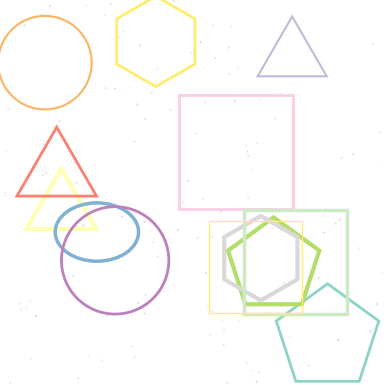[{"shape": "pentagon", "thickness": 2, "radius": 0.7, "center": [0.851, 0.123]}, {"shape": "triangle", "thickness": 3, "radius": 0.52, "center": [0.159, 0.458]}, {"shape": "triangle", "thickness": 1.5, "radius": 0.52, "center": [0.759, 0.854]}, {"shape": "triangle", "thickness": 2, "radius": 0.6, "center": [0.147, 0.55]}, {"shape": "oval", "thickness": 2.5, "radius": 0.54, "center": [0.252, 0.397]}, {"shape": "circle", "thickness": 1.5, "radius": 0.61, "center": [0.117, 0.837]}, {"shape": "pentagon", "thickness": 3, "radius": 0.62, "center": [0.711, 0.311]}, {"shape": "square", "thickness": 2, "radius": 0.74, "center": [0.613, 0.606]}, {"shape": "hexagon", "thickness": 3, "radius": 0.55, "center": [0.677, 0.329]}, {"shape": "circle", "thickness": 2, "radius": 0.7, "center": [0.299, 0.324]}, {"shape": "square", "thickness": 2.5, "radius": 0.67, "center": [0.768, 0.32]}, {"shape": "square", "thickness": 1, "radius": 0.6, "center": [0.664, 0.306]}, {"shape": "hexagon", "thickness": 2, "radius": 0.59, "center": [0.405, 0.892]}]